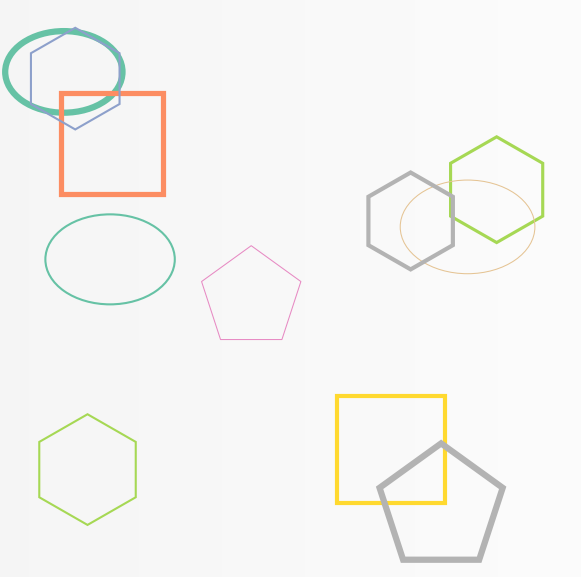[{"shape": "oval", "thickness": 1, "radius": 0.56, "center": [0.189, 0.55]}, {"shape": "oval", "thickness": 3, "radius": 0.5, "center": [0.11, 0.875]}, {"shape": "square", "thickness": 2.5, "radius": 0.44, "center": [0.192, 0.751]}, {"shape": "hexagon", "thickness": 1, "radius": 0.44, "center": [0.129, 0.863]}, {"shape": "pentagon", "thickness": 0.5, "radius": 0.45, "center": [0.432, 0.484]}, {"shape": "hexagon", "thickness": 1.5, "radius": 0.46, "center": [0.854, 0.671]}, {"shape": "hexagon", "thickness": 1, "radius": 0.48, "center": [0.151, 0.186]}, {"shape": "square", "thickness": 2, "radius": 0.46, "center": [0.672, 0.22]}, {"shape": "oval", "thickness": 0.5, "radius": 0.58, "center": [0.804, 0.606]}, {"shape": "pentagon", "thickness": 3, "radius": 0.56, "center": [0.759, 0.12]}, {"shape": "hexagon", "thickness": 2, "radius": 0.42, "center": [0.706, 0.617]}]